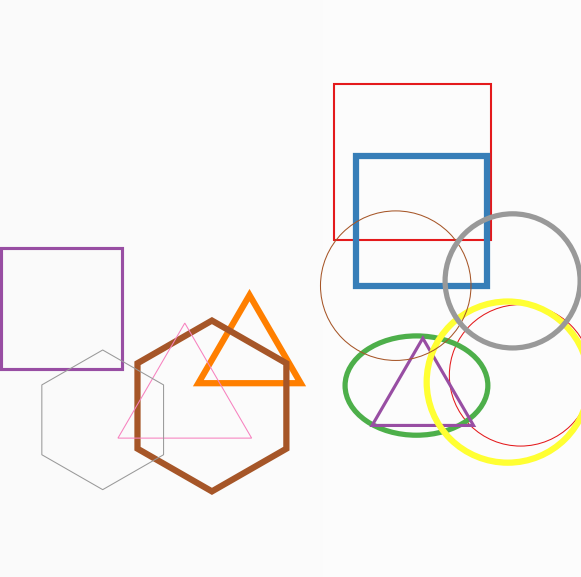[{"shape": "square", "thickness": 1, "radius": 0.68, "center": [0.71, 0.719]}, {"shape": "circle", "thickness": 0.5, "radius": 0.61, "center": [0.896, 0.349]}, {"shape": "square", "thickness": 3, "radius": 0.57, "center": [0.725, 0.616]}, {"shape": "oval", "thickness": 2.5, "radius": 0.61, "center": [0.716, 0.331]}, {"shape": "square", "thickness": 1.5, "radius": 0.52, "center": [0.106, 0.465]}, {"shape": "triangle", "thickness": 1.5, "radius": 0.5, "center": [0.727, 0.313]}, {"shape": "triangle", "thickness": 3, "radius": 0.51, "center": [0.429, 0.386]}, {"shape": "circle", "thickness": 3, "radius": 0.7, "center": [0.874, 0.337]}, {"shape": "hexagon", "thickness": 3, "radius": 0.74, "center": [0.365, 0.296]}, {"shape": "circle", "thickness": 0.5, "radius": 0.65, "center": [0.681, 0.504]}, {"shape": "triangle", "thickness": 0.5, "radius": 0.66, "center": [0.318, 0.307]}, {"shape": "hexagon", "thickness": 0.5, "radius": 0.6, "center": [0.177, 0.272]}, {"shape": "circle", "thickness": 2.5, "radius": 0.58, "center": [0.882, 0.513]}]